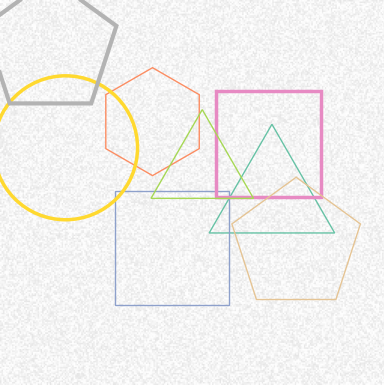[{"shape": "triangle", "thickness": 1, "radius": 0.94, "center": [0.706, 0.489]}, {"shape": "hexagon", "thickness": 1, "radius": 0.7, "center": [0.396, 0.684]}, {"shape": "square", "thickness": 1, "radius": 0.74, "center": [0.446, 0.357]}, {"shape": "square", "thickness": 2.5, "radius": 0.69, "center": [0.697, 0.626]}, {"shape": "triangle", "thickness": 1, "radius": 0.77, "center": [0.525, 0.562]}, {"shape": "circle", "thickness": 2.5, "radius": 0.93, "center": [0.17, 0.616]}, {"shape": "pentagon", "thickness": 1, "radius": 0.88, "center": [0.769, 0.364]}, {"shape": "pentagon", "thickness": 3, "radius": 0.9, "center": [0.131, 0.877]}]